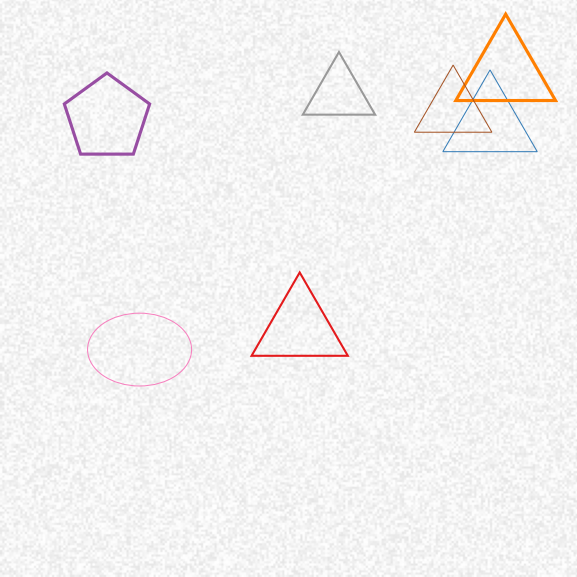[{"shape": "triangle", "thickness": 1, "radius": 0.48, "center": [0.519, 0.431]}, {"shape": "triangle", "thickness": 0.5, "radius": 0.47, "center": [0.849, 0.784]}, {"shape": "pentagon", "thickness": 1.5, "radius": 0.39, "center": [0.185, 0.795]}, {"shape": "triangle", "thickness": 1.5, "radius": 0.5, "center": [0.876, 0.875]}, {"shape": "triangle", "thickness": 0.5, "radius": 0.39, "center": [0.785, 0.809]}, {"shape": "oval", "thickness": 0.5, "radius": 0.45, "center": [0.242, 0.394]}, {"shape": "triangle", "thickness": 1, "radius": 0.36, "center": [0.587, 0.837]}]